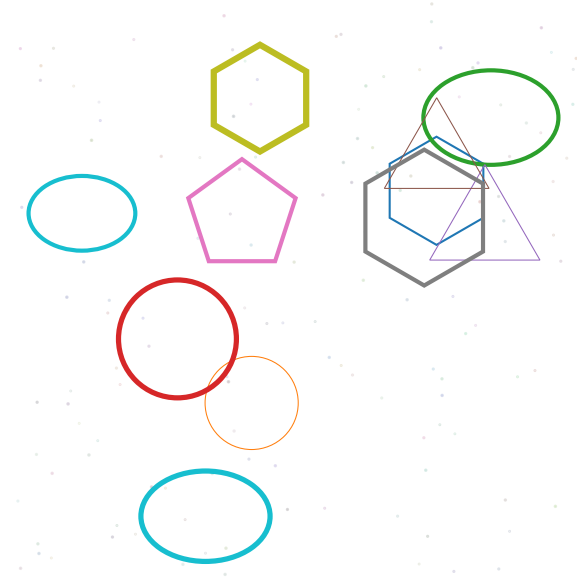[{"shape": "hexagon", "thickness": 1, "radius": 0.47, "center": [0.756, 0.669]}, {"shape": "circle", "thickness": 0.5, "radius": 0.4, "center": [0.436, 0.301]}, {"shape": "oval", "thickness": 2, "radius": 0.58, "center": [0.85, 0.796]}, {"shape": "circle", "thickness": 2.5, "radius": 0.51, "center": [0.307, 0.412]}, {"shape": "triangle", "thickness": 0.5, "radius": 0.55, "center": [0.84, 0.604]}, {"shape": "triangle", "thickness": 0.5, "radius": 0.52, "center": [0.756, 0.725]}, {"shape": "pentagon", "thickness": 2, "radius": 0.49, "center": [0.419, 0.626]}, {"shape": "hexagon", "thickness": 2, "radius": 0.59, "center": [0.735, 0.622]}, {"shape": "hexagon", "thickness": 3, "radius": 0.46, "center": [0.45, 0.829]}, {"shape": "oval", "thickness": 2.5, "radius": 0.56, "center": [0.356, 0.105]}, {"shape": "oval", "thickness": 2, "radius": 0.46, "center": [0.142, 0.63]}]